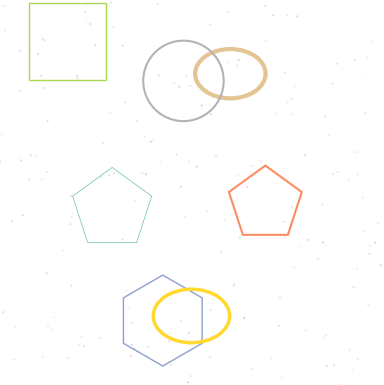[{"shape": "pentagon", "thickness": 0.5, "radius": 0.54, "center": [0.291, 0.457]}, {"shape": "pentagon", "thickness": 1.5, "radius": 0.5, "center": [0.689, 0.471]}, {"shape": "hexagon", "thickness": 1, "radius": 0.59, "center": [0.423, 0.167]}, {"shape": "square", "thickness": 1, "radius": 0.5, "center": [0.175, 0.893]}, {"shape": "oval", "thickness": 2.5, "radius": 0.5, "center": [0.497, 0.179]}, {"shape": "oval", "thickness": 3, "radius": 0.46, "center": [0.598, 0.809]}, {"shape": "circle", "thickness": 1.5, "radius": 0.52, "center": [0.477, 0.79]}]